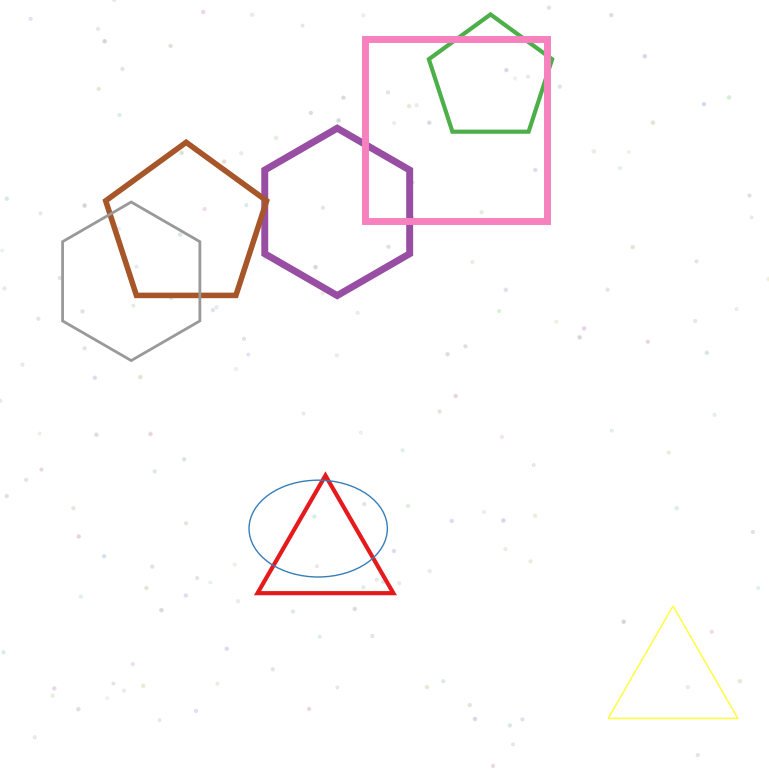[{"shape": "triangle", "thickness": 1.5, "radius": 0.51, "center": [0.423, 0.281]}, {"shape": "oval", "thickness": 0.5, "radius": 0.45, "center": [0.413, 0.314]}, {"shape": "pentagon", "thickness": 1.5, "radius": 0.42, "center": [0.637, 0.897]}, {"shape": "hexagon", "thickness": 2.5, "radius": 0.54, "center": [0.438, 0.725]}, {"shape": "triangle", "thickness": 0.5, "radius": 0.49, "center": [0.874, 0.116]}, {"shape": "pentagon", "thickness": 2, "radius": 0.55, "center": [0.242, 0.705]}, {"shape": "square", "thickness": 2.5, "radius": 0.59, "center": [0.592, 0.831]}, {"shape": "hexagon", "thickness": 1, "radius": 0.51, "center": [0.17, 0.635]}]